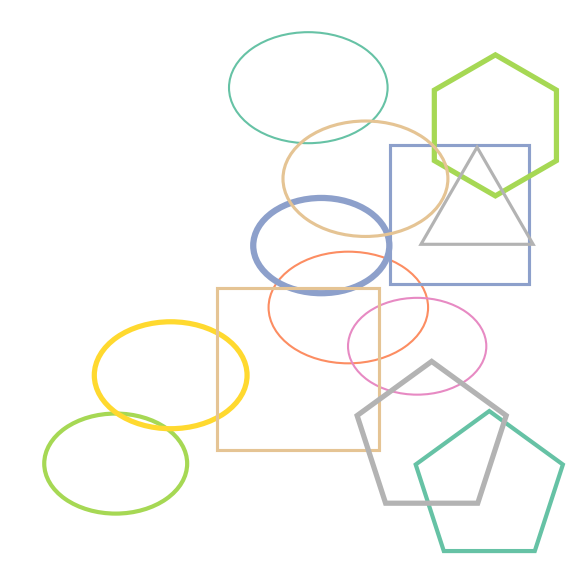[{"shape": "oval", "thickness": 1, "radius": 0.69, "center": [0.534, 0.847]}, {"shape": "pentagon", "thickness": 2, "radius": 0.67, "center": [0.847, 0.153]}, {"shape": "oval", "thickness": 1, "radius": 0.69, "center": [0.603, 0.467]}, {"shape": "oval", "thickness": 3, "radius": 0.59, "center": [0.556, 0.574]}, {"shape": "square", "thickness": 1.5, "radius": 0.6, "center": [0.795, 0.628]}, {"shape": "oval", "thickness": 1, "radius": 0.6, "center": [0.722, 0.4]}, {"shape": "oval", "thickness": 2, "radius": 0.62, "center": [0.2, 0.196]}, {"shape": "hexagon", "thickness": 2.5, "radius": 0.61, "center": [0.858, 0.782]}, {"shape": "oval", "thickness": 2.5, "radius": 0.66, "center": [0.296, 0.349]}, {"shape": "oval", "thickness": 1.5, "radius": 0.71, "center": [0.633, 0.69]}, {"shape": "square", "thickness": 1.5, "radius": 0.7, "center": [0.516, 0.36]}, {"shape": "triangle", "thickness": 1.5, "radius": 0.56, "center": [0.826, 0.632]}, {"shape": "pentagon", "thickness": 2.5, "radius": 0.68, "center": [0.747, 0.238]}]